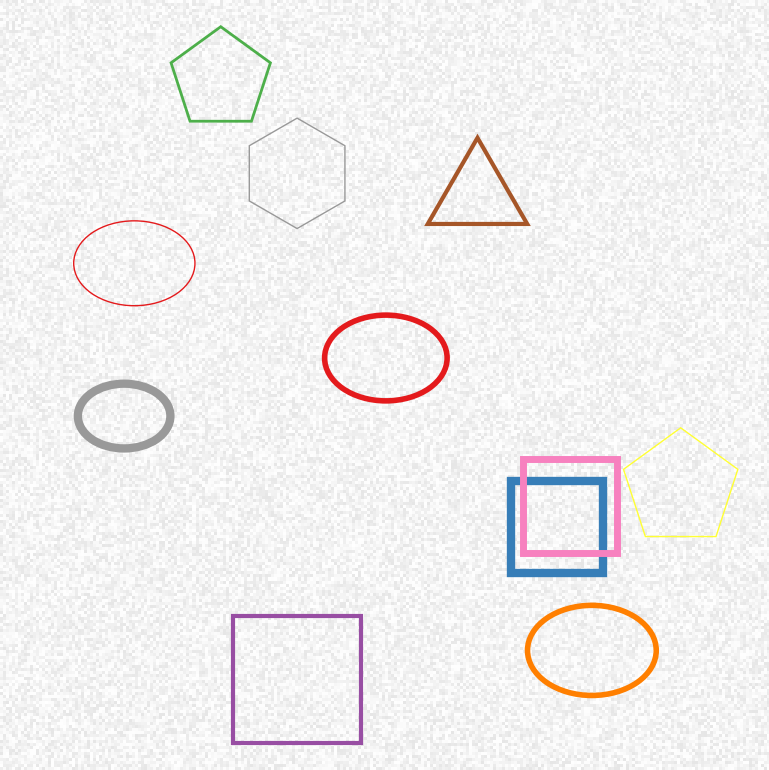[{"shape": "oval", "thickness": 2, "radius": 0.4, "center": [0.501, 0.535]}, {"shape": "oval", "thickness": 0.5, "radius": 0.39, "center": [0.174, 0.658]}, {"shape": "square", "thickness": 3, "radius": 0.3, "center": [0.724, 0.316]}, {"shape": "pentagon", "thickness": 1, "radius": 0.34, "center": [0.287, 0.897]}, {"shape": "square", "thickness": 1.5, "radius": 0.42, "center": [0.386, 0.118]}, {"shape": "oval", "thickness": 2, "radius": 0.42, "center": [0.769, 0.155]}, {"shape": "pentagon", "thickness": 0.5, "radius": 0.39, "center": [0.884, 0.366]}, {"shape": "triangle", "thickness": 1.5, "radius": 0.37, "center": [0.62, 0.746]}, {"shape": "square", "thickness": 2.5, "radius": 0.31, "center": [0.74, 0.343]}, {"shape": "hexagon", "thickness": 0.5, "radius": 0.36, "center": [0.386, 0.775]}, {"shape": "oval", "thickness": 3, "radius": 0.3, "center": [0.161, 0.46]}]